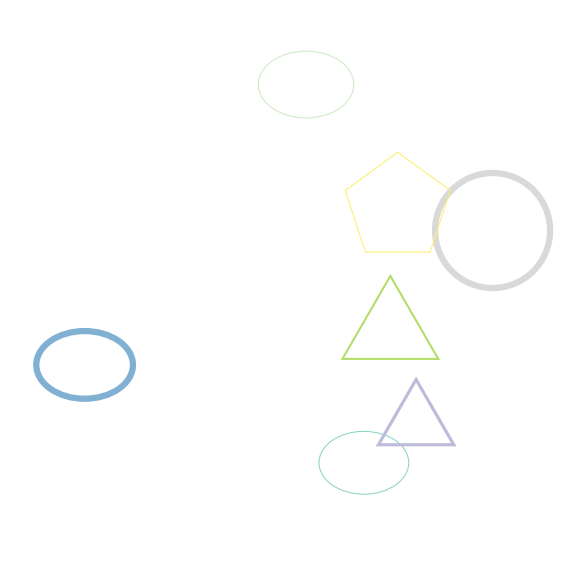[{"shape": "oval", "thickness": 0.5, "radius": 0.39, "center": [0.63, 0.198]}, {"shape": "triangle", "thickness": 1.5, "radius": 0.38, "center": [0.721, 0.267]}, {"shape": "oval", "thickness": 3, "radius": 0.42, "center": [0.147, 0.367]}, {"shape": "triangle", "thickness": 1, "radius": 0.48, "center": [0.676, 0.426]}, {"shape": "circle", "thickness": 3, "radius": 0.5, "center": [0.853, 0.6]}, {"shape": "oval", "thickness": 0.5, "radius": 0.41, "center": [0.53, 0.853]}, {"shape": "pentagon", "thickness": 0.5, "radius": 0.48, "center": [0.689, 0.64]}]